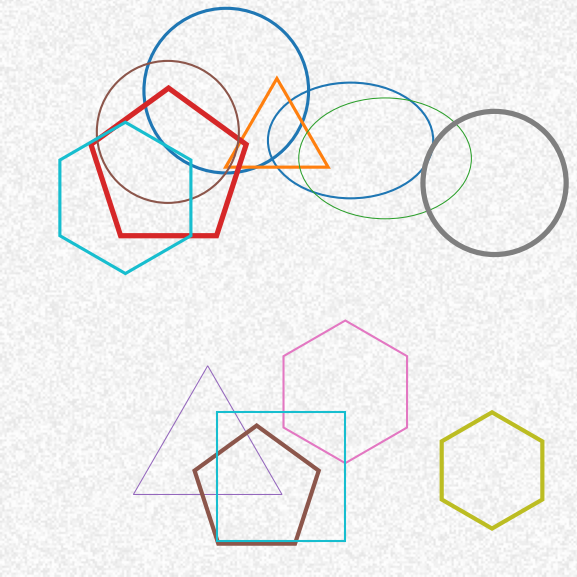[{"shape": "oval", "thickness": 1, "radius": 0.72, "center": [0.607, 0.756]}, {"shape": "circle", "thickness": 1.5, "radius": 0.71, "center": [0.392, 0.842]}, {"shape": "triangle", "thickness": 1.5, "radius": 0.51, "center": [0.479, 0.761]}, {"shape": "oval", "thickness": 0.5, "radius": 0.75, "center": [0.667, 0.725]}, {"shape": "pentagon", "thickness": 2.5, "radius": 0.71, "center": [0.292, 0.705]}, {"shape": "triangle", "thickness": 0.5, "radius": 0.74, "center": [0.36, 0.217]}, {"shape": "circle", "thickness": 1, "radius": 0.61, "center": [0.291, 0.771]}, {"shape": "pentagon", "thickness": 2, "radius": 0.57, "center": [0.444, 0.149]}, {"shape": "hexagon", "thickness": 1, "radius": 0.62, "center": [0.598, 0.321]}, {"shape": "circle", "thickness": 2.5, "radius": 0.62, "center": [0.856, 0.682]}, {"shape": "hexagon", "thickness": 2, "radius": 0.5, "center": [0.852, 0.185]}, {"shape": "hexagon", "thickness": 1.5, "radius": 0.65, "center": [0.217, 0.656]}, {"shape": "square", "thickness": 1, "radius": 0.56, "center": [0.487, 0.174]}]